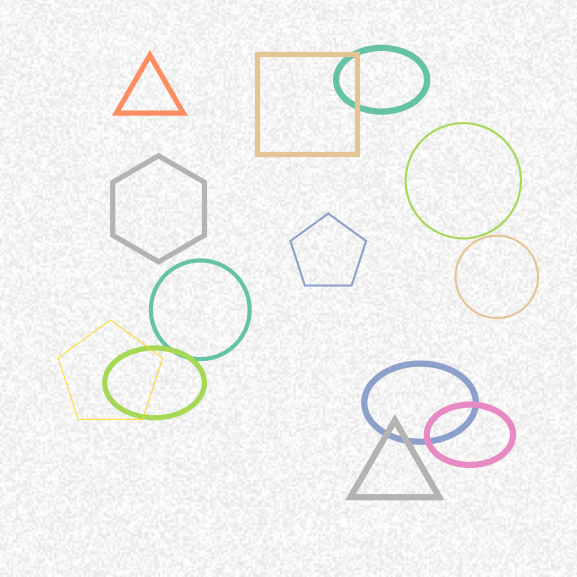[{"shape": "circle", "thickness": 2, "radius": 0.43, "center": [0.347, 0.463]}, {"shape": "oval", "thickness": 3, "radius": 0.39, "center": [0.661, 0.861]}, {"shape": "triangle", "thickness": 2.5, "radius": 0.33, "center": [0.26, 0.837]}, {"shape": "oval", "thickness": 3, "radius": 0.48, "center": [0.727, 0.302]}, {"shape": "pentagon", "thickness": 1, "radius": 0.34, "center": [0.568, 0.56]}, {"shape": "oval", "thickness": 3, "radius": 0.37, "center": [0.814, 0.246]}, {"shape": "oval", "thickness": 2.5, "radius": 0.43, "center": [0.268, 0.336]}, {"shape": "circle", "thickness": 1, "radius": 0.5, "center": [0.802, 0.686]}, {"shape": "pentagon", "thickness": 0.5, "radius": 0.48, "center": [0.191, 0.35]}, {"shape": "square", "thickness": 2.5, "radius": 0.43, "center": [0.531, 0.819]}, {"shape": "circle", "thickness": 1, "radius": 0.36, "center": [0.86, 0.52]}, {"shape": "hexagon", "thickness": 2.5, "radius": 0.46, "center": [0.275, 0.638]}, {"shape": "triangle", "thickness": 3, "radius": 0.44, "center": [0.684, 0.183]}]